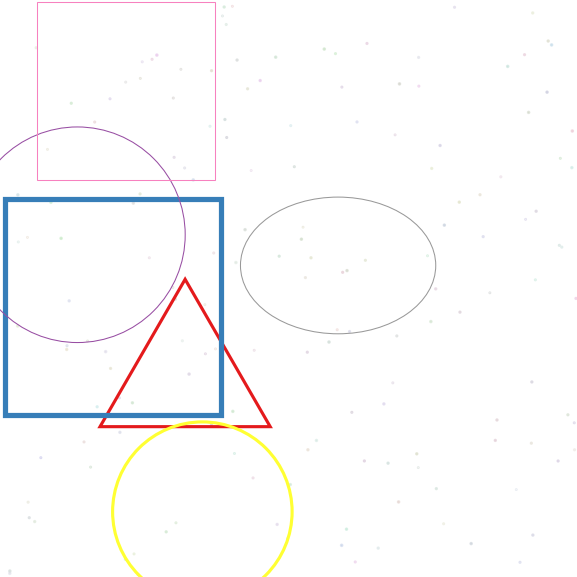[{"shape": "triangle", "thickness": 1.5, "radius": 0.85, "center": [0.321, 0.345]}, {"shape": "square", "thickness": 2.5, "radius": 0.94, "center": [0.196, 0.467]}, {"shape": "circle", "thickness": 0.5, "radius": 0.93, "center": [0.134, 0.593]}, {"shape": "circle", "thickness": 1.5, "radius": 0.78, "center": [0.35, 0.113]}, {"shape": "square", "thickness": 0.5, "radius": 0.77, "center": [0.218, 0.841]}, {"shape": "oval", "thickness": 0.5, "radius": 0.85, "center": [0.585, 0.539]}]